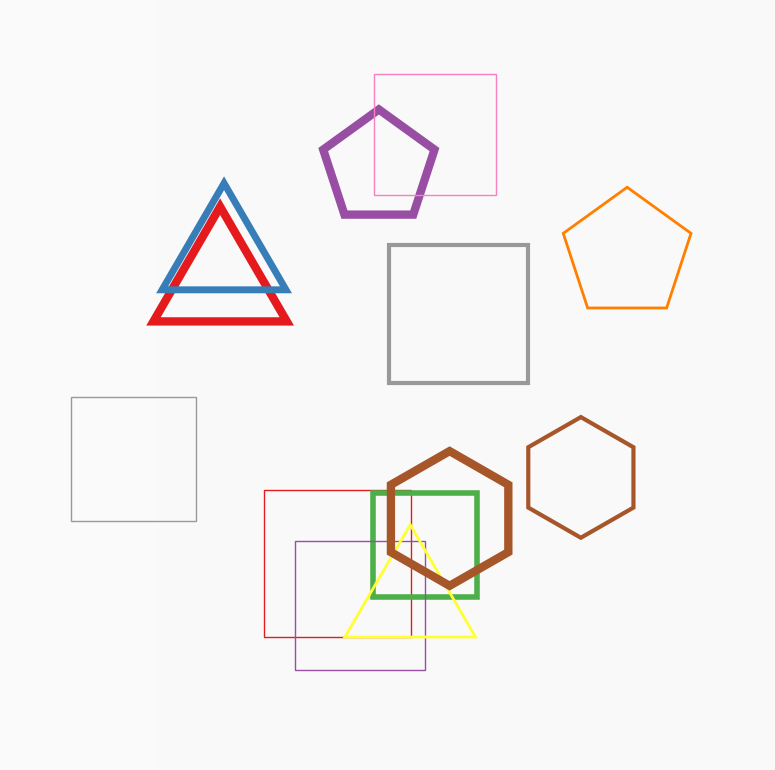[{"shape": "square", "thickness": 0.5, "radius": 0.48, "center": [0.436, 0.268]}, {"shape": "triangle", "thickness": 3, "radius": 0.5, "center": [0.284, 0.632]}, {"shape": "triangle", "thickness": 2.5, "radius": 0.46, "center": [0.289, 0.67]}, {"shape": "square", "thickness": 2, "radius": 0.34, "center": [0.549, 0.292]}, {"shape": "square", "thickness": 0.5, "radius": 0.42, "center": [0.464, 0.214]}, {"shape": "pentagon", "thickness": 3, "radius": 0.38, "center": [0.489, 0.782]}, {"shape": "pentagon", "thickness": 1, "radius": 0.43, "center": [0.809, 0.67]}, {"shape": "triangle", "thickness": 1, "radius": 0.49, "center": [0.529, 0.221]}, {"shape": "hexagon", "thickness": 3, "radius": 0.44, "center": [0.58, 0.327]}, {"shape": "hexagon", "thickness": 1.5, "radius": 0.39, "center": [0.75, 0.38]}, {"shape": "square", "thickness": 0.5, "radius": 0.39, "center": [0.561, 0.825]}, {"shape": "square", "thickness": 1.5, "radius": 0.45, "center": [0.591, 0.592]}, {"shape": "square", "thickness": 0.5, "radius": 0.4, "center": [0.173, 0.403]}]